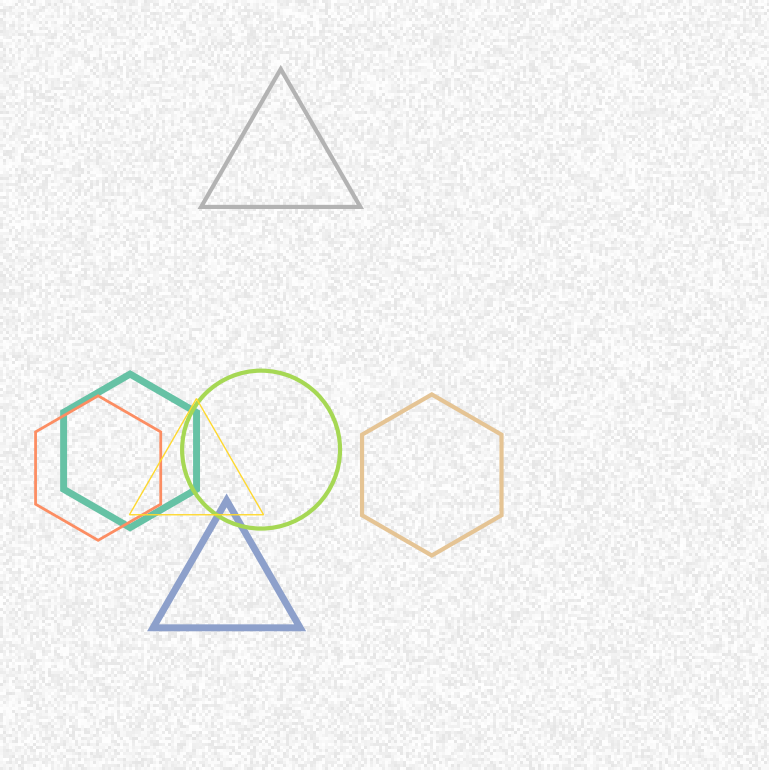[{"shape": "hexagon", "thickness": 2.5, "radius": 0.5, "center": [0.169, 0.415]}, {"shape": "hexagon", "thickness": 1, "radius": 0.47, "center": [0.127, 0.392]}, {"shape": "triangle", "thickness": 2.5, "radius": 0.55, "center": [0.294, 0.24]}, {"shape": "circle", "thickness": 1.5, "radius": 0.51, "center": [0.339, 0.416]}, {"shape": "triangle", "thickness": 0.5, "radius": 0.5, "center": [0.255, 0.382]}, {"shape": "hexagon", "thickness": 1.5, "radius": 0.52, "center": [0.561, 0.383]}, {"shape": "triangle", "thickness": 1.5, "radius": 0.6, "center": [0.365, 0.791]}]